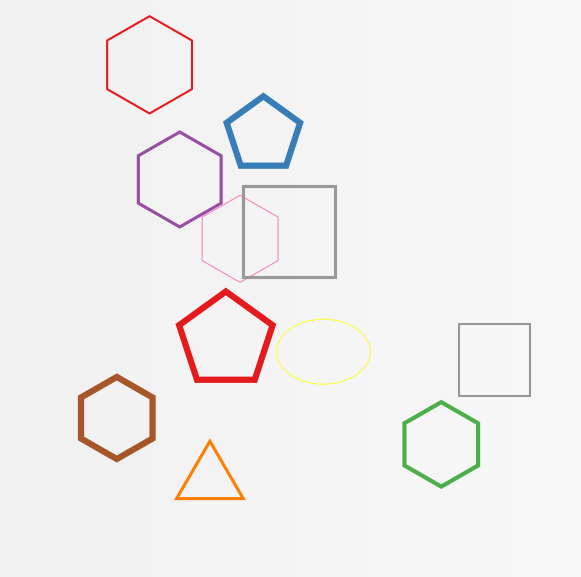[{"shape": "hexagon", "thickness": 1, "radius": 0.42, "center": [0.257, 0.887]}, {"shape": "pentagon", "thickness": 3, "radius": 0.42, "center": [0.389, 0.41]}, {"shape": "pentagon", "thickness": 3, "radius": 0.33, "center": [0.453, 0.766]}, {"shape": "hexagon", "thickness": 2, "radius": 0.37, "center": [0.759, 0.23]}, {"shape": "hexagon", "thickness": 1.5, "radius": 0.41, "center": [0.309, 0.688]}, {"shape": "triangle", "thickness": 1.5, "radius": 0.33, "center": [0.361, 0.169]}, {"shape": "oval", "thickness": 0.5, "radius": 0.4, "center": [0.557, 0.39]}, {"shape": "hexagon", "thickness": 3, "radius": 0.36, "center": [0.201, 0.275]}, {"shape": "hexagon", "thickness": 0.5, "radius": 0.38, "center": [0.413, 0.586]}, {"shape": "square", "thickness": 1, "radius": 0.31, "center": [0.851, 0.376]}, {"shape": "square", "thickness": 1.5, "radius": 0.4, "center": [0.497, 0.598]}]